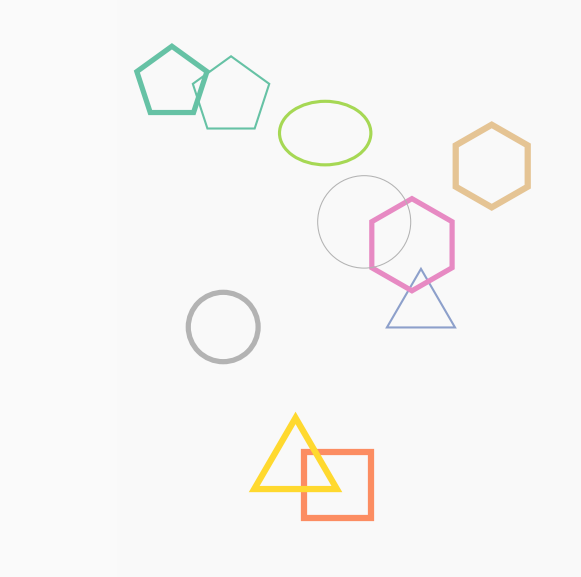[{"shape": "pentagon", "thickness": 1, "radius": 0.35, "center": [0.397, 0.833]}, {"shape": "pentagon", "thickness": 2.5, "radius": 0.32, "center": [0.296, 0.856]}, {"shape": "square", "thickness": 3, "radius": 0.29, "center": [0.58, 0.16]}, {"shape": "triangle", "thickness": 1, "radius": 0.34, "center": [0.724, 0.466]}, {"shape": "hexagon", "thickness": 2.5, "radius": 0.4, "center": [0.709, 0.575]}, {"shape": "oval", "thickness": 1.5, "radius": 0.39, "center": [0.559, 0.769]}, {"shape": "triangle", "thickness": 3, "radius": 0.41, "center": [0.508, 0.193]}, {"shape": "hexagon", "thickness": 3, "radius": 0.36, "center": [0.846, 0.712]}, {"shape": "circle", "thickness": 0.5, "radius": 0.4, "center": [0.627, 0.615]}, {"shape": "circle", "thickness": 2.5, "radius": 0.3, "center": [0.384, 0.433]}]